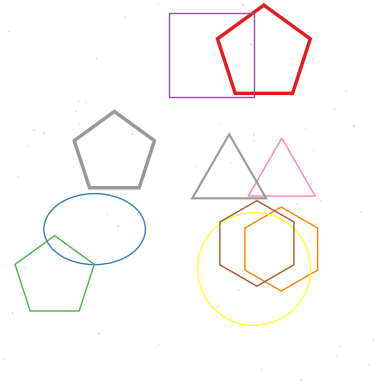[{"shape": "pentagon", "thickness": 2.5, "radius": 0.63, "center": [0.685, 0.86]}, {"shape": "oval", "thickness": 1, "radius": 0.66, "center": [0.246, 0.405]}, {"shape": "pentagon", "thickness": 1, "radius": 0.54, "center": [0.142, 0.28]}, {"shape": "square", "thickness": 1, "radius": 0.55, "center": [0.549, 0.857]}, {"shape": "hexagon", "thickness": 1, "radius": 0.55, "center": [0.73, 0.353]}, {"shape": "circle", "thickness": 1, "radius": 0.73, "center": [0.66, 0.301]}, {"shape": "hexagon", "thickness": 1, "radius": 0.56, "center": [0.667, 0.368]}, {"shape": "triangle", "thickness": 1, "radius": 0.5, "center": [0.732, 0.541]}, {"shape": "triangle", "thickness": 1.5, "radius": 0.55, "center": [0.595, 0.54]}, {"shape": "pentagon", "thickness": 2.5, "radius": 0.55, "center": [0.297, 0.601]}]